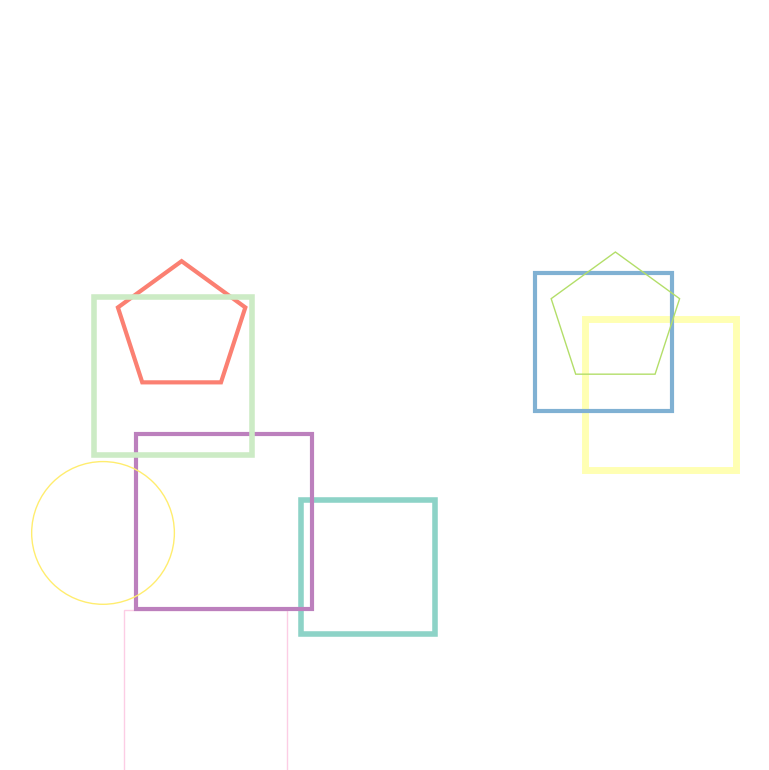[{"shape": "square", "thickness": 2, "radius": 0.44, "center": [0.478, 0.264]}, {"shape": "square", "thickness": 2.5, "radius": 0.49, "center": [0.858, 0.488]}, {"shape": "pentagon", "thickness": 1.5, "radius": 0.44, "center": [0.236, 0.574]}, {"shape": "square", "thickness": 1.5, "radius": 0.45, "center": [0.784, 0.556]}, {"shape": "pentagon", "thickness": 0.5, "radius": 0.44, "center": [0.799, 0.585]}, {"shape": "square", "thickness": 0.5, "radius": 0.53, "center": [0.267, 0.102]}, {"shape": "square", "thickness": 1.5, "radius": 0.57, "center": [0.291, 0.323]}, {"shape": "square", "thickness": 2, "radius": 0.51, "center": [0.225, 0.511]}, {"shape": "circle", "thickness": 0.5, "radius": 0.46, "center": [0.134, 0.308]}]